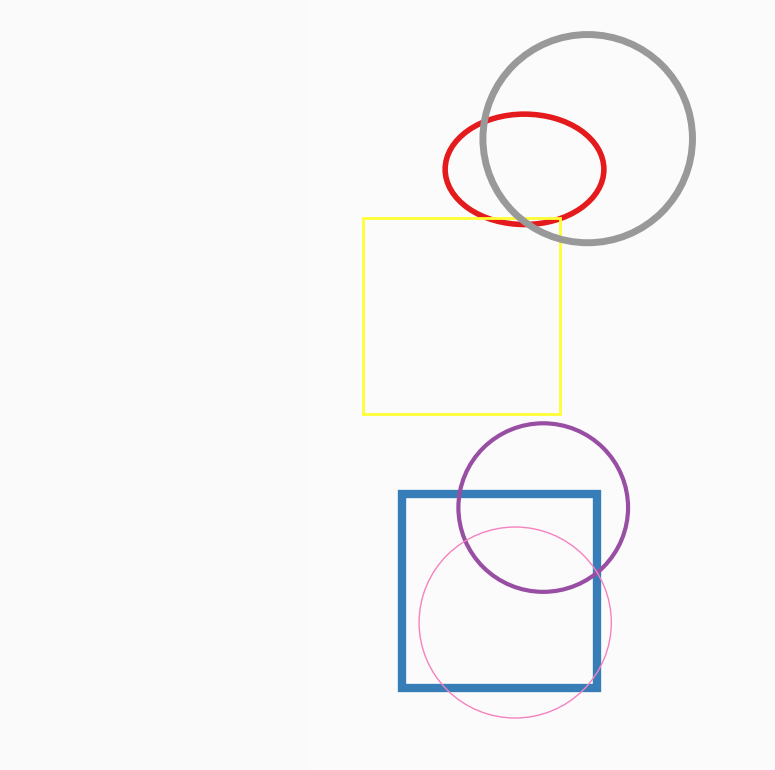[{"shape": "oval", "thickness": 2, "radius": 0.51, "center": [0.677, 0.78]}, {"shape": "square", "thickness": 3, "radius": 0.63, "center": [0.644, 0.232]}, {"shape": "circle", "thickness": 1.5, "radius": 0.55, "center": [0.701, 0.341]}, {"shape": "square", "thickness": 1, "radius": 0.63, "center": [0.595, 0.59]}, {"shape": "circle", "thickness": 0.5, "radius": 0.62, "center": [0.665, 0.192]}, {"shape": "circle", "thickness": 2.5, "radius": 0.68, "center": [0.758, 0.82]}]